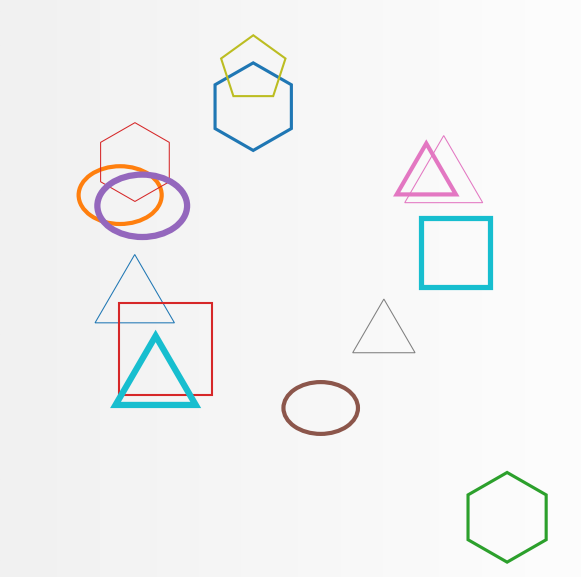[{"shape": "triangle", "thickness": 0.5, "radius": 0.39, "center": [0.232, 0.48]}, {"shape": "hexagon", "thickness": 1.5, "radius": 0.38, "center": [0.436, 0.814]}, {"shape": "oval", "thickness": 2, "radius": 0.36, "center": [0.207, 0.661]}, {"shape": "hexagon", "thickness": 1.5, "radius": 0.39, "center": [0.872, 0.103]}, {"shape": "hexagon", "thickness": 0.5, "radius": 0.34, "center": [0.232, 0.719]}, {"shape": "square", "thickness": 1, "radius": 0.4, "center": [0.285, 0.394]}, {"shape": "oval", "thickness": 3, "radius": 0.39, "center": [0.245, 0.643]}, {"shape": "oval", "thickness": 2, "radius": 0.32, "center": [0.552, 0.293]}, {"shape": "triangle", "thickness": 2, "radius": 0.29, "center": [0.733, 0.692]}, {"shape": "triangle", "thickness": 0.5, "radius": 0.39, "center": [0.763, 0.687]}, {"shape": "triangle", "thickness": 0.5, "radius": 0.31, "center": [0.66, 0.419]}, {"shape": "pentagon", "thickness": 1, "radius": 0.29, "center": [0.436, 0.88]}, {"shape": "triangle", "thickness": 3, "radius": 0.4, "center": [0.268, 0.338]}, {"shape": "square", "thickness": 2.5, "radius": 0.3, "center": [0.783, 0.561]}]